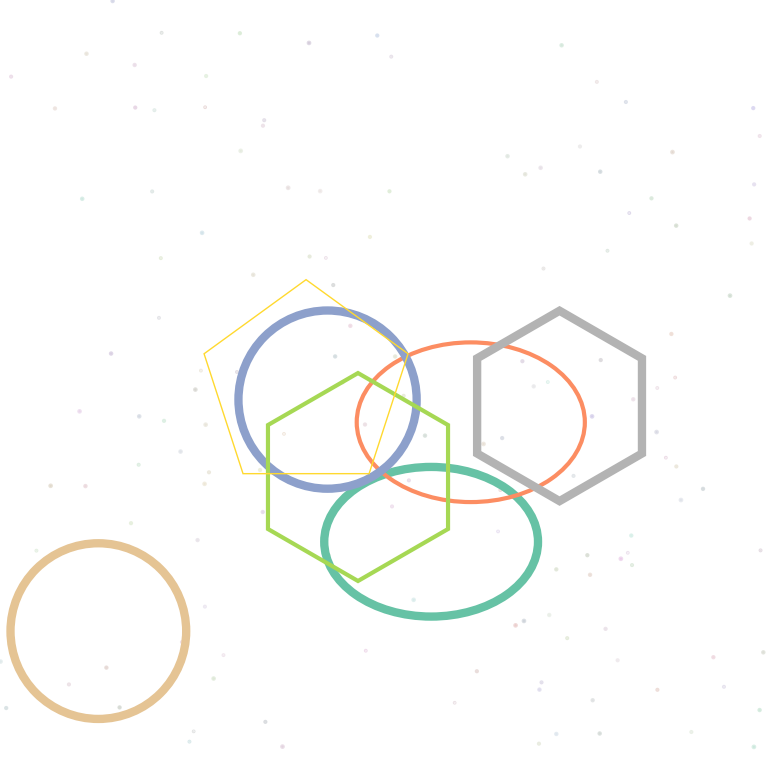[{"shape": "oval", "thickness": 3, "radius": 0.69, "center": [0.56, 0.296]}, {"shape": "oval", "thickness": 1.5, "radius": 0.74, "center": [0.611, 0.452]}, {"shape": "circle", "thickness": 3, "radius": 0.58, "center": [0.425, 0.481]}, {"shape": "hexagon", "thickness": 1.5, "radius": 0.68, "center": [0.465, 0.38]}, {"shape": "pentagon", "thickness": 0.5, "radius": 0.7, "center": [0.397, 0.498]}, {"shape": "circle", "thickness": 3, "radius": 0.57, "center": [0.128, 0.18]}, {"shape": "hexagon", "thickness": 3, "radius": 0.62, "center": [0.727, 0.473]}]